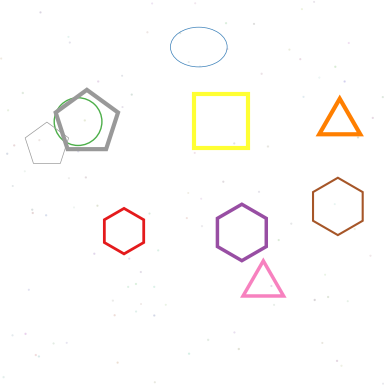[{"shape": "hexagon", "thickness": 2, "radius": 0.3, "center": [0.322, 0.4]}, {"shape": "oval", "thickness": 0.5, "radius": 0.37, "center": [0.516, 0.878]}, {"shape": "circle", "thickness": 1, "radius": 0.31, "center": [0.203, 0.684]}, {"shape": "hexagon", "thickness": 2.5, "radius": 0.37, "center": [0.628, 0.396]}, {"shape": "triangle", "thickness": 3, "radius": 0.31, "center": [0.882, 0.682]}, {"shape": "square", "thickness": 3, "radius": 0.35, "center": [0.574, 0.685]}, {"shape": "hexagon", "thickness": 1.5, "radius": 0.37, "center": [0.878, 0.464]}, {"shape": "triangle", "thickness": 2.5, "radius": 0.3, "center": [0.684, 0.262]}, {"shape": "pentagon", "thickness": 0.5, "radius": 0.3, "center": [0.122, 0.623]}, {"shape": "pentagon", "thickness": 3, "radius": 0.43, "center": [0.226, 0.681]}]